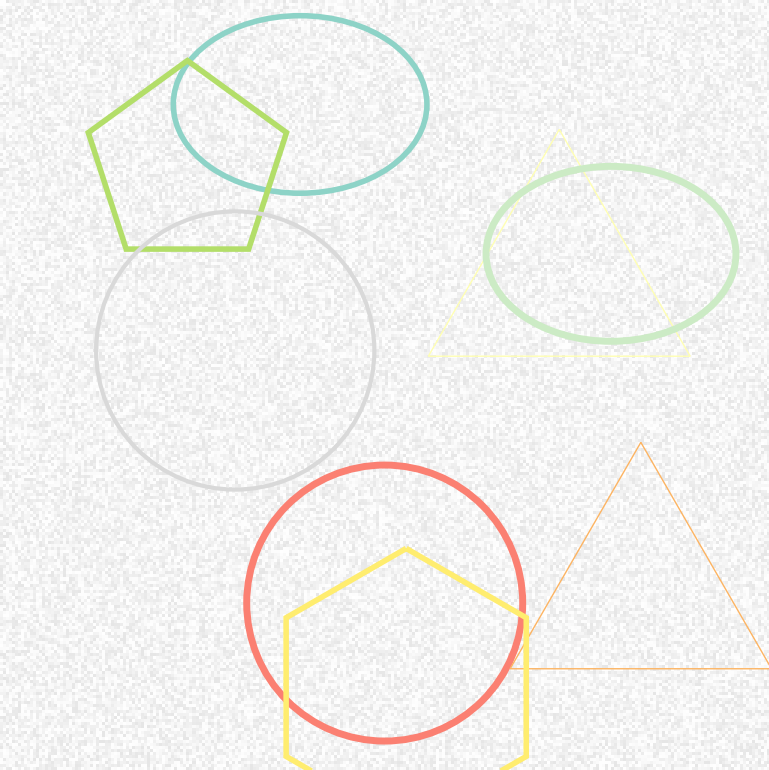[{"shape": "oval", "thickness": 2, "radius": 0.82, "center": [0.39, 0.864]}, {"shape": "triangle", "thickness": 0.5, "radius": 0.98, "center": [0.726, 0.636]}, {"shape": "circle", "thickness": 2.5, "radius": 0.9, "center": [0.5, 0.217]}, {"shape": "triangle", "thickness": 0.5, "radius": 0.98, "center": [0.832, 0.229]}, {"shape": "pentagon", "thickness": 2, "radius": 0.68, "center": [0.243, 0.786]}, {"shape": "circle", "thickness": 1.5, "radius": 0.9, "center": [0.305, 0.545]}, {"shape": "oval", "thickness": 2.5, "radius": 0.81, "center": [0.794, 0.67]}, {"shape": "hexagon", "thickness": 2, "radius": 0.9, "center": [0.528, 0.108]}]